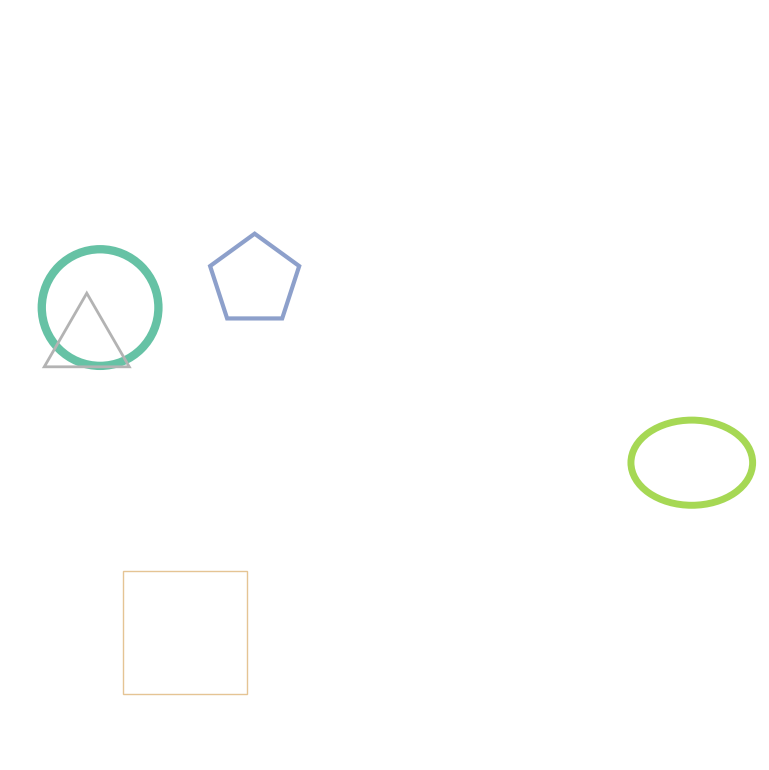[{"shape": "circle", "thickness": 3, "radius": 0.38, "center": [0.13, 0.601]}, {"shape": "pentagon", "thickness": 1.5, "radius": 0.3, "center": [0.331, 0.636]}, {"shape": "oval", "thickness": 2.5, "radius": 0.4, "center": [0.898, 0.399]}, {"shape": "square", "thickness": 0.5, "radius": 0.4, "center": [0.24, 0.179]}, {"shape": "triangle", "thickness": 1, "radius": 0.32, "center": [0.113, 0.556]}]